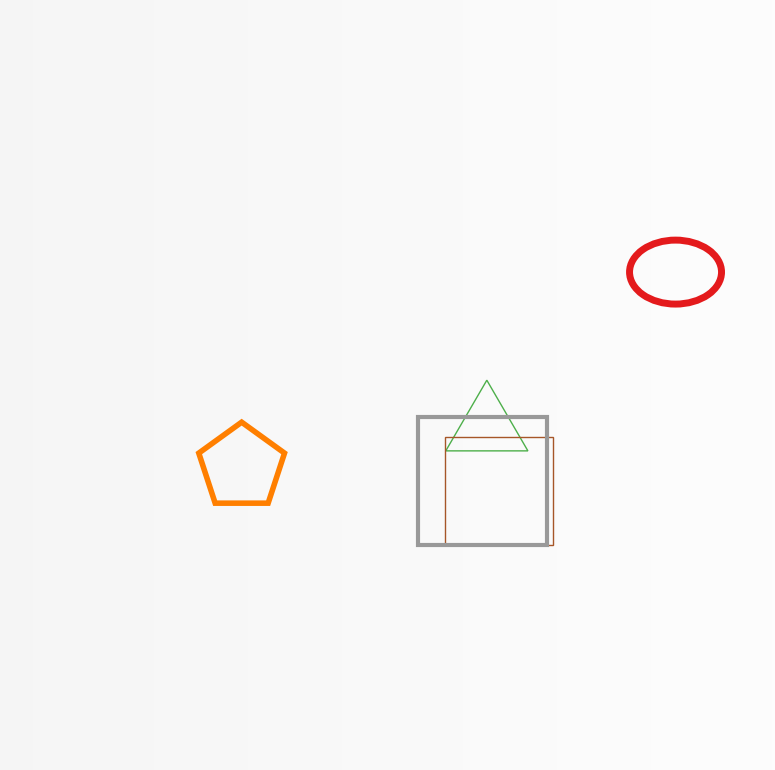[{"shape": "oval", "thickness": 2.5, "radius": 0.3, "center": [0.872, 0.647]}, {"shape": "triangle", "thickness": 0.5, "radius": 0.31, "center": [0.628, 0.445]}, {"shape": "pentagon", "thickness": 2, "radius": 0.29, "center": [0.312, 0.394]}, {"shape": "square", "thickness": 0.5, "radius": 0.35, "center": [0.644, 0.362]}, {"shape": "square", "thickness": 1.5, "radius": 0.42, "center": [0.622, 0.376]}]